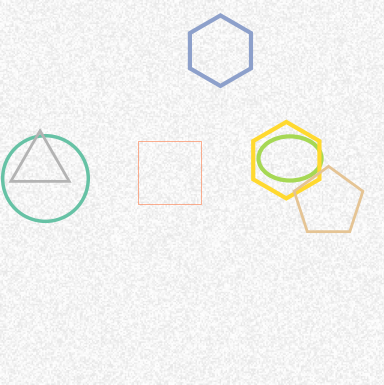[{"shape": "circle", "thickness": 2.5, "radius": 0.56, "center": [0.118, 0.536]}, {"shape": "square", "thickness": 0.5, "radius": 0.41, "center": [0.441, 0.551]}, {"shape": "hexagon", "thickness": 3, "radius": 0.46, "center": [0.573, 0.868]}, {"shape": "oval", "thickness": 3, "radius": 0.41, "center": [0.753, 0.588]}, {"shape": "hexagon", "thickness": 3, "radius": 0.5, "center": [0.744, 0.584]}, {"shape": "pentagon", "thickness": 2, "radius": 0.47, "center": [0.853, 0.474]}, {"shape": "triangle", "thickness": 2, "radius": 0.44, "center": [0.104, 0.573]}]